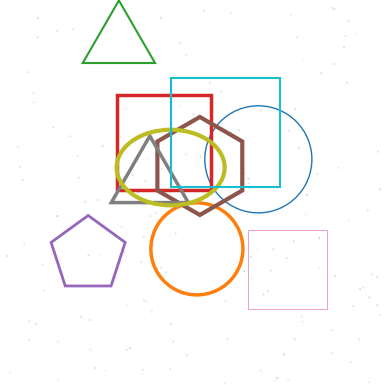[{"shape": "circle", "thickness": 1, "radius": 0.7, "center": [0.671, 0.586]}, {"shape": "circle", "thickness": 2.5, "radius": 0.6, "center": [0.511, 0.354]}, {"shape": "triangle", "thickness": 1.5, "radius": 0.54, "center": [0.309, 0.891]}, {"shape": "square", "thickness": 2.5, "radius": 0.62, "center": [0.426, 0.629]}, {"shape": "pentagon", "thickness": 2, "radius": 0.51, "center": [0.229, 0.339]}, {"shape": "hexagon", "thickness": 3, "radius": 0.64, "center": [0.519, 0.569]}, {"shape": "square", "thickness": 0.5, "radius": 0.51, "center": [0.747, 0.301]}, {"shape": "triangle", "thickness": 2.5, "radius": 0.58, "center": [0.389, 0.532]}, {"shape": "oval", "thickness": 3, "radius": 0.7, "center": [0.443, 0.565]}, {"shape": "square", "thickness": 1.5, "radius": 0.71, "center": [0.585, 0.655]}]